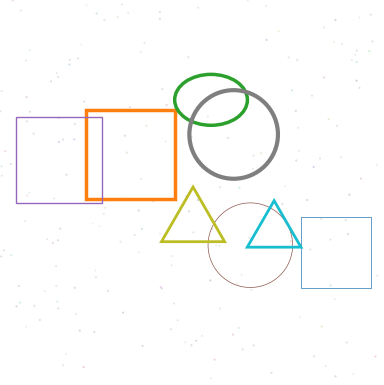[{"shape": "square", "thickness": 0.5, "radius": 0.46, "center": [0.873, 0.344]}, {"shape": "square", "thickness": 2.5, "radius": 0.58, "center": [0.338, 0.598]}, {"shape": "oval", "thickness": 2.5, "radius": 0.47, "center": [0.548, 0.741]}, {"shape": "square", "thickness": 1, "radius": 0.56, "center": [0.153, 0.584]}, {"shape": "circle", "thickness": 0.5, "radius": 0.55, "center": [0.65, 0.363]}, {"shape": "circle", "thickness": 3, "radius": 0.58, "center": [0.607, 0.651]}, {"shape": "triangle", "thickness": 2, "radius": 0.47, "center": [0.501, 0.42]}, {"shape": "triangle", "thickness": 2, "radius": 0.4, "center": [0.712, 0.398]}]